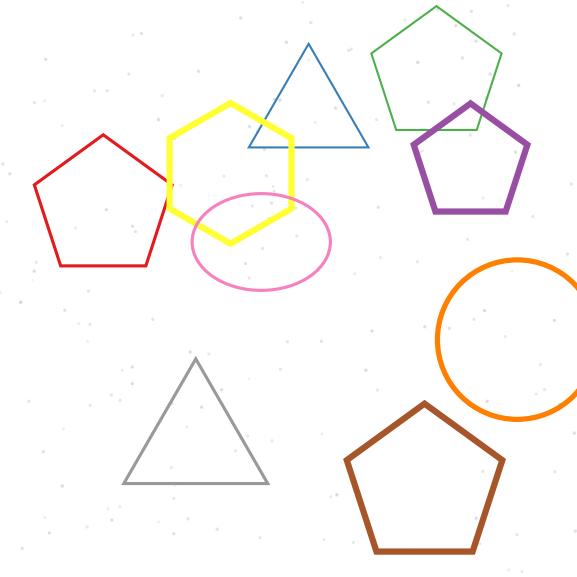[{"shape": "pentagon", "thickness": 1.5, "radius": 0.63, "center": [0.179, 0.64]}, {"shape": "triangle", "thickness": 1, "radius": 0.6, "center": [0.534, 0.804]}, {"shape": "pentagon", "thickness": 1, "radius": 0.59, "center": [0.756, 0.87]}, {"shape": "pentagon", "thickness": 3, "radius": 0.52, "center": [0.815, 0.717]}, {"shape": "circle", "thickness": 2.5, "radius": 0.69, "center": [0.896, 0.411]}, {"shape": "hexagon", "thickness": 3, "radius": 0.61, "center": [0.399, 0.699]}, {"shape": "pentagon", "thickness": 3, "radius": 0.71, "center": [0.735, 0.159]}, {"shape": "oval", "thickness": 1.5, "radius": 0.6, "center": [0.452, 0.58]}, {"shape": "triangle", "thickness": 1.5, "radius": 0.72, "center": [0.339, 0.234]}]